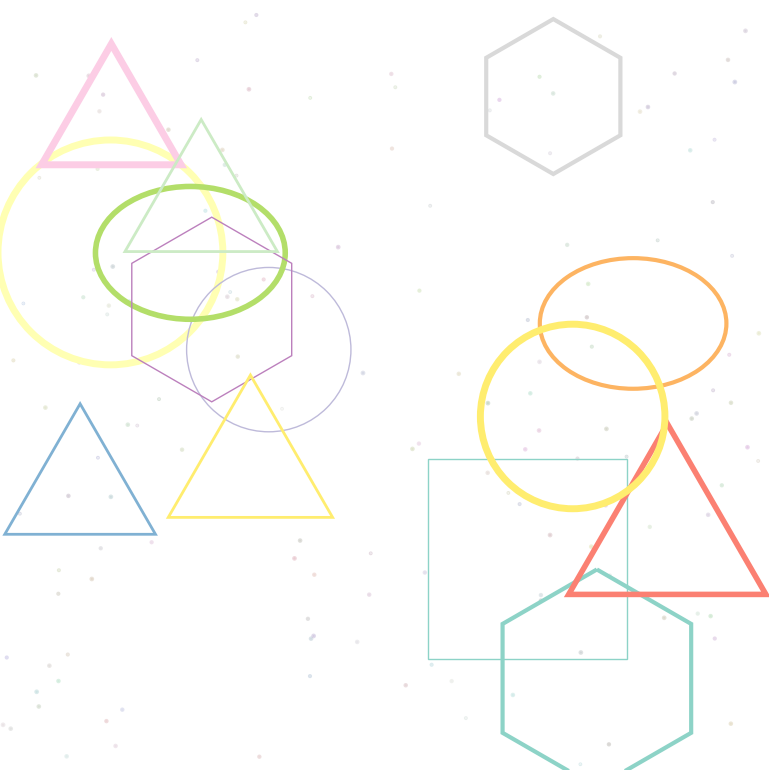[{"shape": "hexagon", "thickness": 1.5, "radius": 0.71, "center": [0.775, 0.119]}, {"shape": "square", "thickness": 0.5, "radius": 0.65, "center": [0.685, 0.274]}, {"shape": "circle", "thickness": 2.5, "radius": 0.73, "center": [0.143, 0.672]}, {"shape": "circle", "thickness": 0.5, "radius": 0.53, "center": [0.349, 0.546]}, {"shape": "triangle", "thickness": 2, "radius": 0.74, "center": [0.867, 0.302]}, {"shape": "triangle", "thickness": 1, "radius": 0.56, "center": [0.104, 0.363]}, {"shape": "oval", "thickness": 1.5, "radius": 0.61, "center": [0.822, 0.58]}, {"shape": "oval", "thickness": 2, "radius": 0.62, "center": [0.247, 0.672]}, {"shape": "triangle", "thickness": 2.5, "radius": 0.52, "center": [0.145, 0.838]}, {"shape": "hexagon", "thickness": 1.5, "radius": 0.5, "center": [0.719, 0.875]}, {"shape": "hexagon", "thickness": 0.5, "radius": 0.6, "center": [0.275, 0.598]}, {"shape": "triangle", "thickness": 1, "radius": 0.57, "center": [0.261, 0.73]}, {"shape": "circle", "thickness": 2.5, "radius": 0.6, "center": [0.744, 0.459]}, {"shape": "triangle", "thickness": 1, "radius": 0.62, "center": [0.325, 0.39]}]